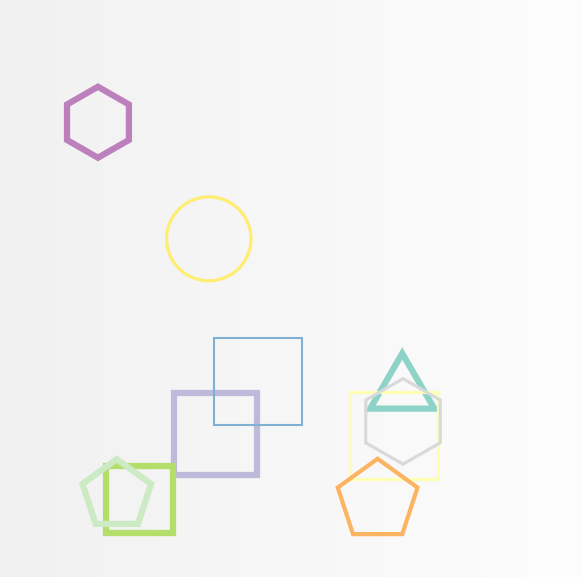[{"shape": "triangle", "thickness": 3, "radius": 0.32, "center": [0.692, 0.323]}, {"shape": "square", "thickness": 1.5, "radius": 0.38, "center": [0.677, 0.245]}, {"shape": "square", "thickness": 3, "radius": 0.36, "center": [0.37, 0.248]}, {"shape": "square", "thickness": 1, "radius": 0.38, "center": [0.444, 0.339]}, {"shape": "pentagon", "thickness": 2, "radius": 0.36, "center": [0.65, 0.133]}, {"shape": "square", "thickness": 3, "radius": 0.29, "center": [0.24, 0.134]}, {"shape": "hexagon", "thickness": 1.5, "radius": 0.37, "center": [0.693, 0.269]}, {"shape": "hexagon", "thickness": 3, "radius": 0.31, "center": [0.169, 0.787]}, {"shape": "pentagon", "thickness": 3, "radius": 0.31, "center": [0.201, 0.142]}, {"shape": "circle", "thickness": 1.5, "radius": 0.36, "center": [0.359, 0.586]}]